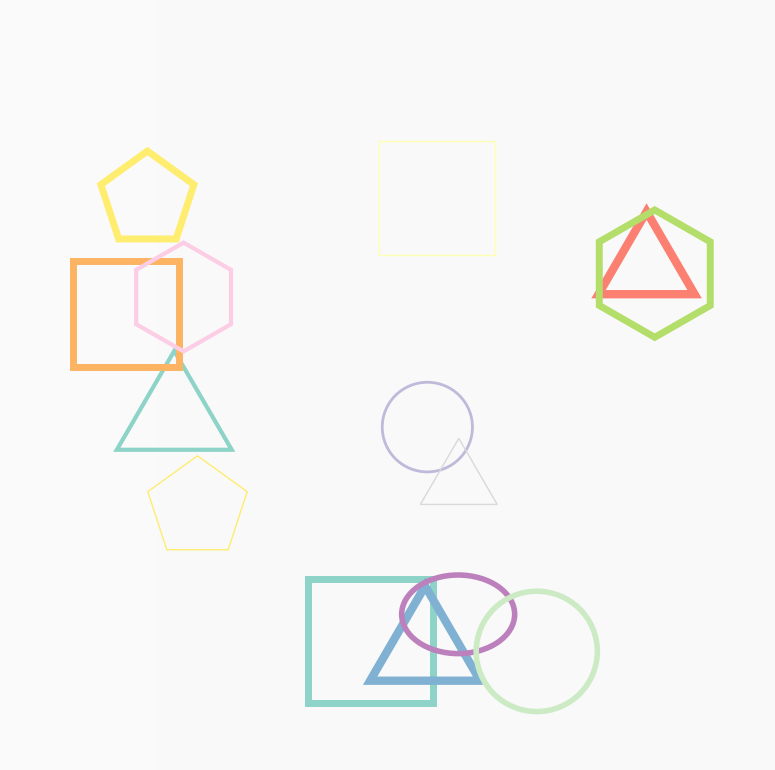[{"shape": "triangle", "thickness": 1.5, "radius": 0.43, "center": [0.225, 0.459]}, {"shape": "square", "thickness": 2.5, "radius": 0.4, "center": [0.478, 0.167]}, {"shape": "square", "thickness": 0.5, "radius": 0.37, "center": [0.564, 0.743]}, {"shape": "circle", "thickness": 1, "radius": 0.29, "center": [0.551, 0.445]}, {"shape": "triangle", "thickness": 3, "radius": 0.36, "center": [0.834, 0.654]}, {"shape": "triangle", "thickness": 3, "radius": 0.41, "center": [0.549, 0.157]}, {"shape": "square", "thickness": 2.5, "radius": 0.34, "center": [0.163, 0.592]}, {"shape": "hexagon", "thickness": 2.5, "radius": 0.41, "center": [0.845, 0.645]}, {"shape": "hexagon", "thickness": 1.5, "radius": 0.35, "center": [0.237, 0.614]}, {"shape": "triangle", "thickness": 0.5, "radius": 0.29, "center": [0.592, 0.374]}, {"shape": "oval", "thickness": 2, "radius": 0.36, "center": [0.591, 0.202]}, {"shape": "circle", "thickness": 2, "radius": 0.39, "center": [0.693, 0.154]}, {"shape": "pentagon", "thickness": 0.5, "radius": 0.34, "center": [0.255, 0.341]}, {"shape": "pentagon", "thickness": 2.5, "radius": 0.32, "center": [0.19, 0.741]}]